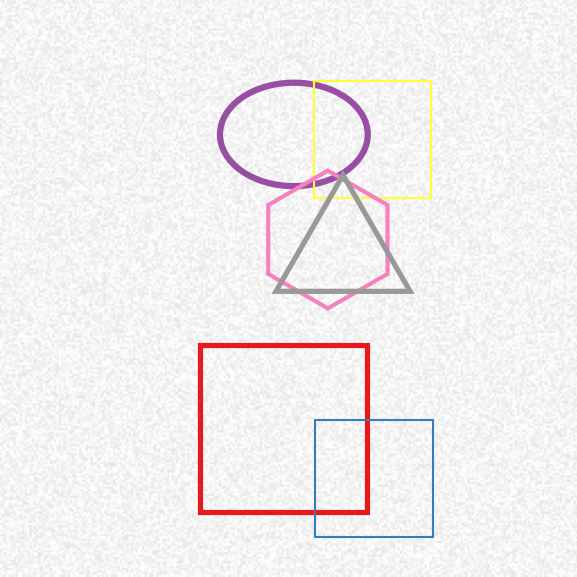[{"shape": "square", "thickness": 2.5, "radius": 0.72, "center": [0.49, 0.257]}, {"shape": "square", "thickness": 1, "radius": 0.51, "center": [0.647, 0.171]}, {"shape": "oval", "thickness": 3, "radius": 0.64, "center": [0.509, 0.766]}, {"shape": "square", "thickness": 1, "radius": 0.51, "center": [0.645, 0.758]}, {"shape": "hexagon", "thickness": 2, "radius": 0.6, "center": [0.568, 0.584]}, {"shape": "triangle", "thickness": 2.5, "radius": 0.67, "center": [0.594, 0.562]}]